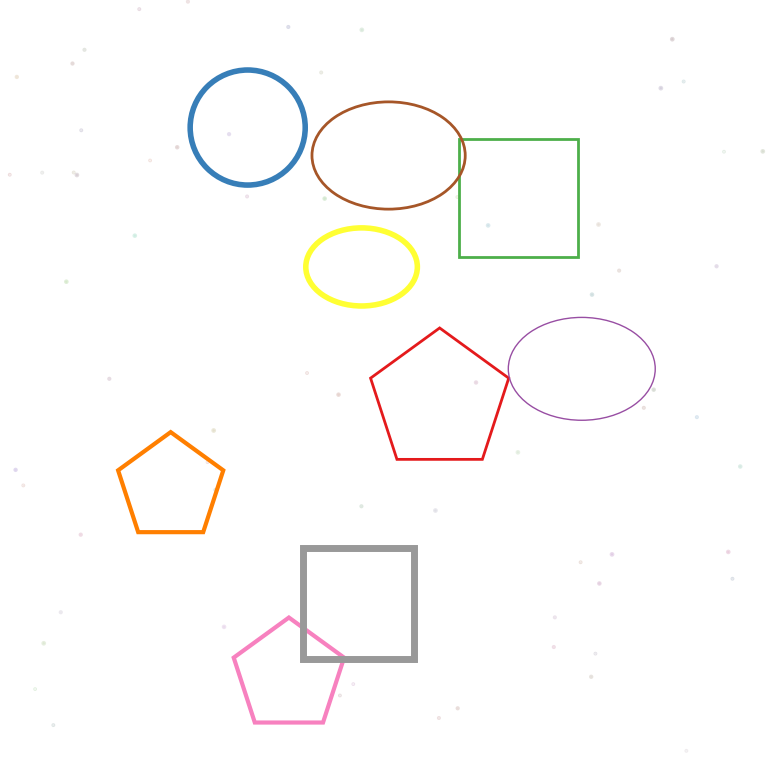[{"shape": "pentagon", "thickness": 1, "radius": 0.47, "center": [0.571, 0.48]}, {"shape": "circle", "thickness": 2, "radius": 0.37, "center": [0.322, 0.834]}, {"shape": "square", "thickness": 1, "radius": 0.38, "center": [0.673, 0.743]}, {"shape": "oval", "thickness": 0.5, "radius": 0.48, "center": [0.756, 0.521]}, {"shape": "pentagon", "thickness": 1.5, "radius": 0.36, "center": [0.222, 0.367]}, {"shape": "oval", "thickness": 2, "radius": 0.36, "center": [0.47, 0.653]}, {"shape": "oval", "thickness": 1, "radius": 0.5, "center": [0.505, 0.798]}, {"shape": "pentagon", "thickness": 1.5, "radius": 0.38, "center": [0.375, 0.123]}, {"shape": "square", "thickness": 2.5, "radius": 0.36, "center": [0.466, 0.216]}]